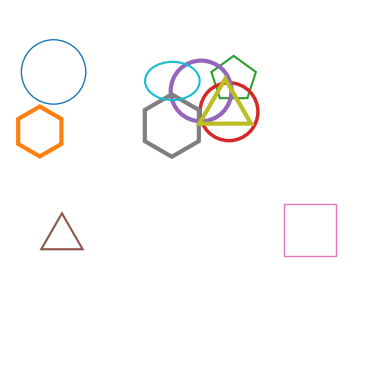[{"shape": "circle", "thickness": 1, "radius": 0.42, "center": [0.139, 0.813]}, {"shape": "hexagon", "thickness": 3, "radius": 0.32, "center": [0.103, 0.659]}, {"shape": "pentagon", "thickness": 1.5, "radius": 0.3, "center": [0.607, 0.794]}, {"shape": "circle", "thickness": 2.5, "radius": 0.38, "center": [0.595, 0.71]}, {"shape": "circle", "thickness": 3, "radius": 0.39, "center": [0.522, 0.764]}, {"shape": "triangle", "thickness": 1.5, "radius": 0.31, "center": [0.161, 0.384]}, {"shape": "square", "thickness": 1, "radius": 0.34, "center": [0.805, 0.403]}, {"shape": "hexagon", "thickness": 3, "radius": 0.41, "center": [0.446, 0.674]}, {"shape": "triangle", "thickness": 3, "radius": 0.39, "center": [0.585, 0.718]}, {"shape": "oval", "thickness": 1.5, "radius": 0.35, "center": [0.448, 0.79]}]